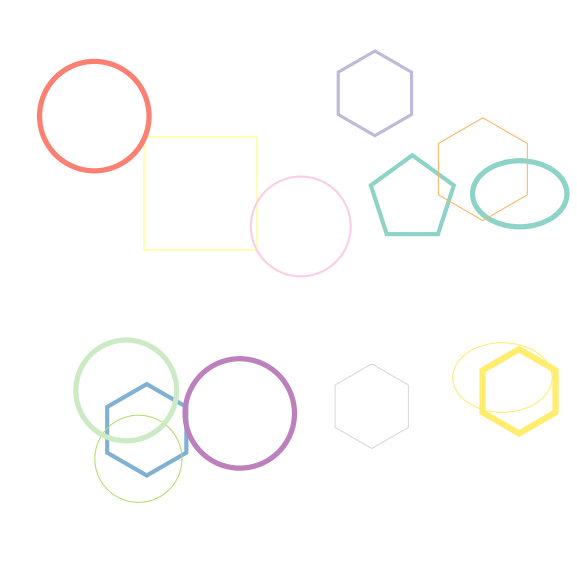[{"shape": "pentagon", "thickness": 2, "radius": 0.38, "center": [0.714, 0.655]}, {"shape": "oval", "thickness": 2.5, "radius": 0.41, "center": [0.9, 0.664]}, {"shape": "square", "thickness": 1, "radius": 0.49, "center": [0.348, 0.664]}, {"shape": "hexagon", "thickness": 1.5, "radius": 0.37, "center": [0.649, 0.838]}, {"shape": "circle", "thickness": 2.5, "radius": 0.47, "center": [0.163, 0.798]}, {"shape": "hexagon", "thickness": 2, "radius": 0.4, "center": [0.254, 0.255]}, {"shape": "hexagon", "thickness": 0.5, "radius": 0.44, "center": [0.836, 0.706]}, {"shape": "circle", "thickness": 0.5, "radius": 0.38, "center": [0.24, 0.205]}, {"shape": "circle", "thickness": 1, "radius": 0.43, "center": [0.521, 0.607]}, {"shape": "hexagon", "thickness": 0.5, "radius": 0.37, "center": [0.644, 0.296]}, {"shape": "circle", "thickness": 2.5, "radius": 0.47, "center": [0.415, 0.283]}, {"shape": "circle", "thickness": 2.5, "radius": 0.44, "center": [0.219, 0.323]}, {"shape": "hexagon", "thickness": 3, "radius": 0.36, "center": [0.899, 0.321]}, {"shape": "oval", "thickness": 0.5, "radius": 0.43, "center": [0.87, 0.345]}]